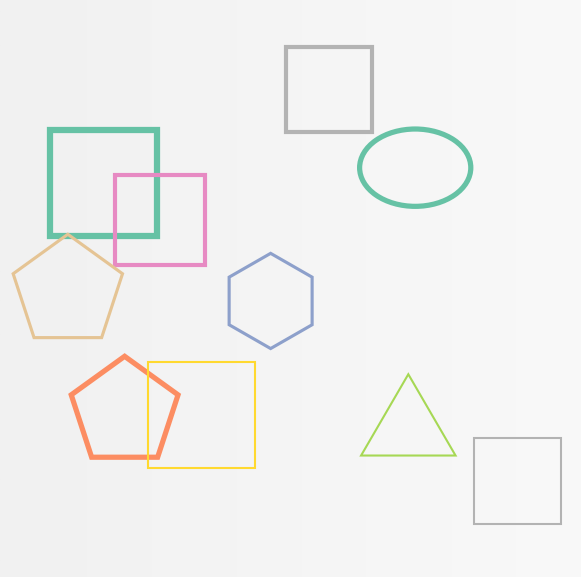[{"shape": "square", "thickness": 3, "radius": 0.46, "center": [0.177, 0.682]}, {"shape": "oval", "thickness": 2.5, "radius": 0.48, "center": [0.714, 0.709]}, {"shape": "pentagon", "thickness": 2.5, "radius": 0.48, "center": [0.214, 0.286]}, {"shape": "hexagon", "thickness": 1.5, "radius": 0.41, "center": [0.466, 0.478]}, {"shape": "square", "thickness": 2, "radius": 0.39, "center": [0.276, 0.618]}, {"shape": "triangle", "thickness": 1, "radius": 0.47, "center": [0.702, 0.257]}, {"shape": "square", "thickness": 1, "radius": 0.46, "center": [0.347, 0.281]}, {"shape": "pentagon", "thickness": 1.5, "radius": 0.49, "center": [0.117, 0.495]}, {"shape": "square", "thickness": 1, "radius": 0.37, "center": [0.891, 0.166]}, {"shape": "square", "thickness": 2, "radius": 0.37, "center": [0.566, 0.844]}]